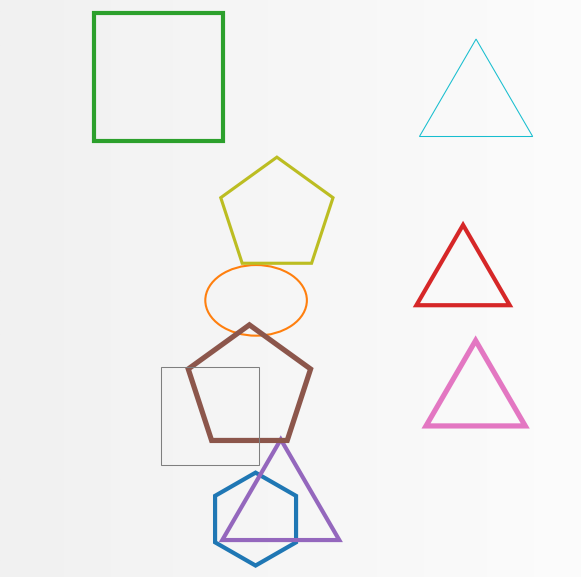[{"shape": "hexagon", "thickness": 2, "radius": 0.4, "center": [0.44, 0.1]}, {"shape": "oval", "thickness": 1, "radius": 0.44, "center": [0.441, 0.479]}, {"shape": "square", "thickness": 2, "radius": 0.56, "center": [0.272, 0.865]}, {"shape": "triangle", "thickness": 2, "radius": 0.46, "center": [0.797, 0.517]}, {"shape": "triangle", "thickness": 2, "radius": 0.58, "center": [0.483, 0.122]}, {"shape": "pentagon", "thickness": 2.5, "radius": 0.55, "center": [0.429, 0.326]}, {"shape": "triangle", "thickness": 2.5, "radius": 0.49, "center": [0.818, 0.311]}, {"shape": "square", "thickness": 0.5, "radius": 0.42, "center": [0.361, 0.279]}, {"shape": "pentagon", "thickness": 1.5, "radius": 0.51, "center": [0.476, 0.625]}, {"shape": "triangle", "thickness": 0.5, "radius": 0.56, "center": [0.819, 0.819]}]